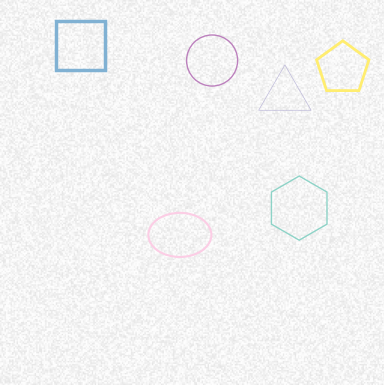[{"shape": "hexagon", "thickness": 1, "radius": 0.42, "center": [0.777, 0.459]}, {"shape": "triangle", "thickness": 0.5, "radius": 0.39, "center": [0.74, 0.753]}, {"shape": "square", "thickness": 2.5, "radius": 0.32, "center": [0.209, 0.881]}, {"shape": "oval", "thickness": 1.5, "radius": 0.41, "center": [0.467, 0.39]}, {"shape": "circle", "thickness": 1, "radius": 0.33, "center": [0.551, 0.843]}, {"shape": "pentagon", "thickness": 2, "radius": 0.36, "center": [0.89, 0.823]}]